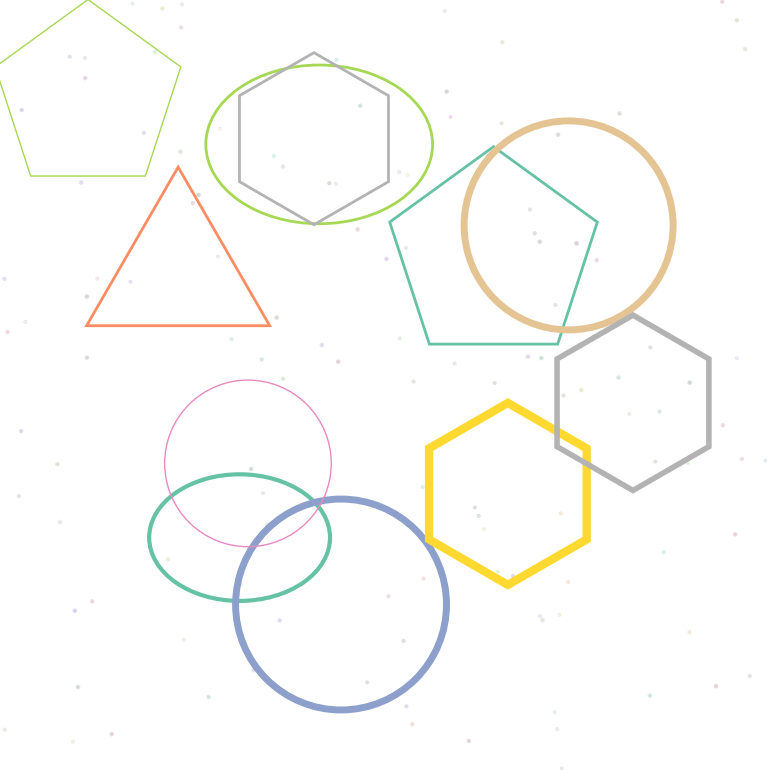[{"shape": "pentagon", "thickness": 1, "radius": 0.71, "center": [0.641, 0.668]}, {"shape": "oval", "thickness": 1.5, "radius": 0.59, "center": [0.311, 0.302]}, {"shape": "triangle", "thickness": 1, "radius": 0.69, "center": [0.231, 0.646]}, {"shape": "circle", "thickness": 2.5, "radius": 0.68, "center": [0.443, 0.215]}, {"shape": "circle", "thickness": 0.5, "radius": 0.54, "center": [0.322, 0.398]}, {"shape": "oval", "thickness": 1, "radius": 0.74, "center": [0.415, 0.812]}, {"shape": "pentagon", "thickness": 0.5, "radius": 0.63, "center": [0.114, 0.874]}, {"shape": "hexagon", "thickness": 3, "radius": 0.59, "center": [0.66, 0.359]}, {"shape": "circle", "thickness": 2.5, "radius": 0.68, "center": [0.738, 0.707]}, {"shape": "hexagon", "thickness": 1, "radius": 0.56, "center": [0.408, 0.82]}, {"shape": "hexagon", "thickness": 2, "radius": 0.57, "center": [0.822, 0.477]}]